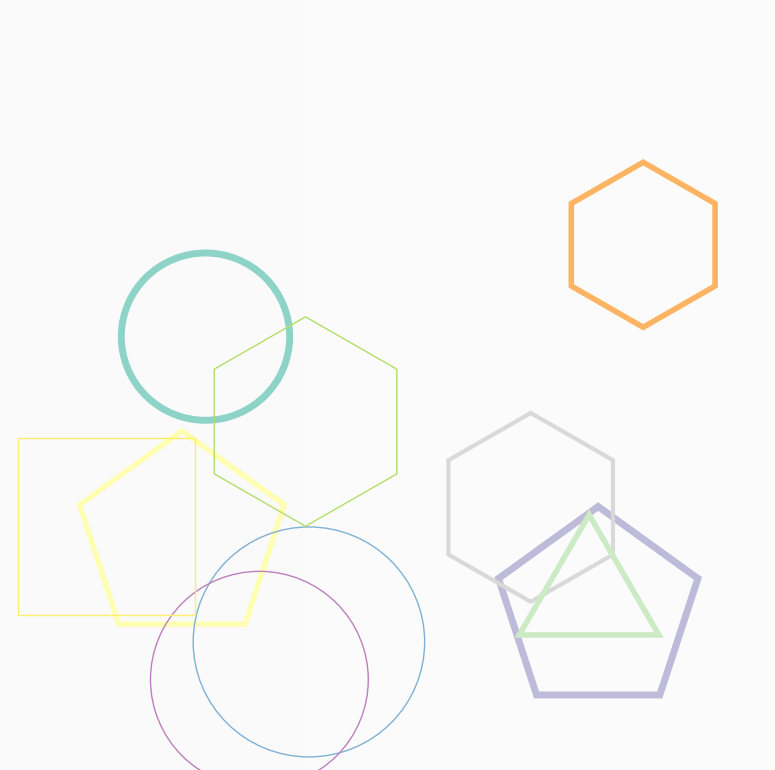[{"shape": "circle", "thickness": 2.5, "radius": 0.54, "center": [0.265, 0.563]}, {"shape": "pentagon", "thickness": 2, "radius": 0.69, "center": [0.235, 0.302]}, {"shape": "pentagon", "thickness": 2.5, "radius": 0.68, "center": [0.772, 0.207]}, {"shape": "circle", "thickness": 0.5, "radius": 0.75, "center": [0.399, 0.166]}, {"shape": "hexagon", "thickness": 2, "radius": 0.54, "center": [0.83, 0.682]}, {"shape": "hexagon", "thickness": 0.5, "radius": 0.68, "center": [0.394, 0.453]}, {"shape": "hexagon", "thickness": 1.5, "radius": 0.61, "center": [0.685, 0.341]}, {"shape": "circle", "thickness": 0.5, "radius": 0.7, "center": [0.335, 0.117]}, {"shape": "triangle", "thickness": 2, "radius": 0.52, "center": [0.76, 0.227]}, {"shape": "square", "thickness": 0.5, "radius": 0.57, "center": [0.137, 0.316]}]